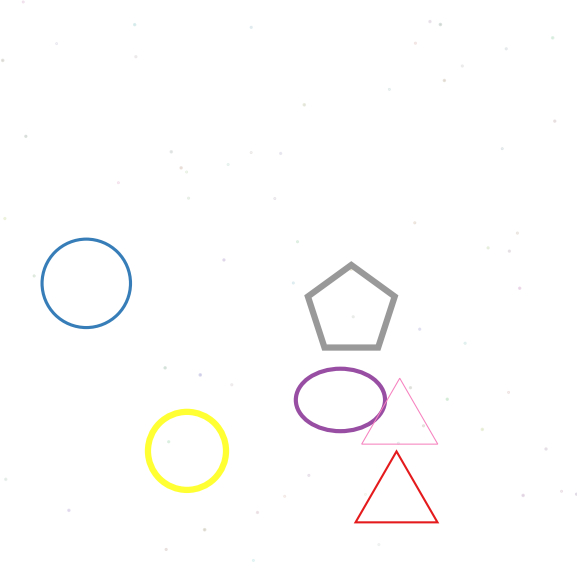[{"shape": "triangle", "thickness": 1, "radius": 0.41, "center": [0.687, 0.136]}, {"shape": "circle", "thickness": 1.5, "radius": 0.38, "center": [0.149, 0.508]}, {"shape": "oval", "thickness": 2, "radius": 0.39, "center": [0.589, 0.307]}, {"shape": "circle", "thickness": 3, "radius": 0.34, "center": [0.324, 0.218]}, {"shape": "triangle", "thickness": 0.5, "radius": 0.38, "center": [0.692, 0.268]}, {"shape": "pentagon", "thickness": 3, "radius": 0.4, "center": [0.608, 0.461]}]